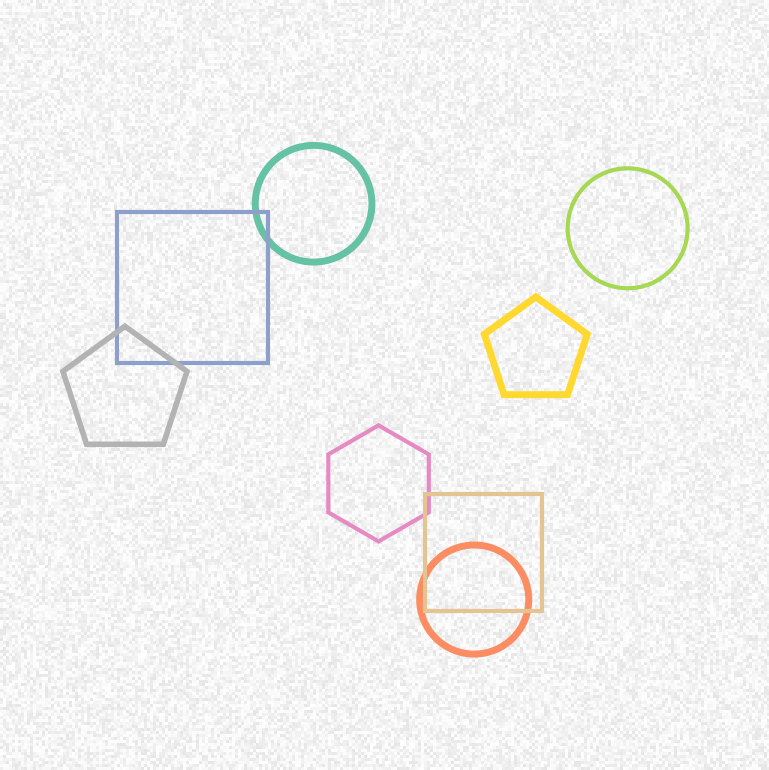[{"shape": "circle", "thickness": 2.5, "radius": 0.38, "center": [0.407, 0.735]}, {"shape": "circle", "thickness": 2.5, "radius": 0.35, "center": [0.616, 0.221]}, {"shape": "square", "thickness": 1.5, "radius": 0.49, "center": [0.25, 0.626]}, {"shape": "hexagon", "thickness": 1.5, "radius": 0.38, "center": [0.492, 0.372]}, {"shape": "circle", "thickness": 1.5, "radius": 0.39, "center": [0.815, 0.704]}, {"shape": "pentagon", "thickness": 2.5, "radius": 0.35, "center": [0.696, 0.544]}, {"shape": "square", "thickness": 1.5, "radius": 0.38, "center": [0.628, 0.282]}, {"shape": "pentagon", "thickness": 2, "radius": 0.42, "center": [0.162, 0.492]}]